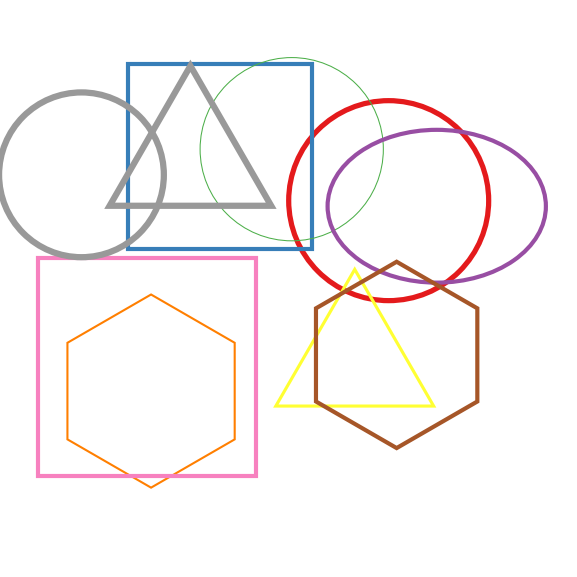[{"shape": "circle", "thickness": 2.5, "radius": 0.87, "center": [0.673, 0.652]}, {"shape": "square", "thickness": 2, "radius": 0.8, "center": [0.381, 0.728]}, {"shape": "circle", "thickness": 0.5, "radius": 0.79, "center": [0.505, 0.741]}, {"shape": "oval", "thickness": 2, "radius": 0.95, "center": [0.756, 0.642]}, {"shape": "hexagon", "thickness": 1, "radius": 0.84, "center": [0.262, 0.322]}, {"shape": "triangle", "thickness": 1.5, "radius": 0.79, "center": [0.614, 0.375]}, {"shape": "hexagon", "thickness": 2, "radius": 0.81, "center": [0.687, 0.385]}, {"shape": "square", "thickness": 2, "radius": 0.94, "center": [0.255, 0.364]}, {"shape": "triangle", "thickness": 3, "radius": 0.81, "center": [0.33, 0.724]}, {"shape": "circle", "thickness": 3, "radius": 0.71, "center": [0.141, 0.696]}]